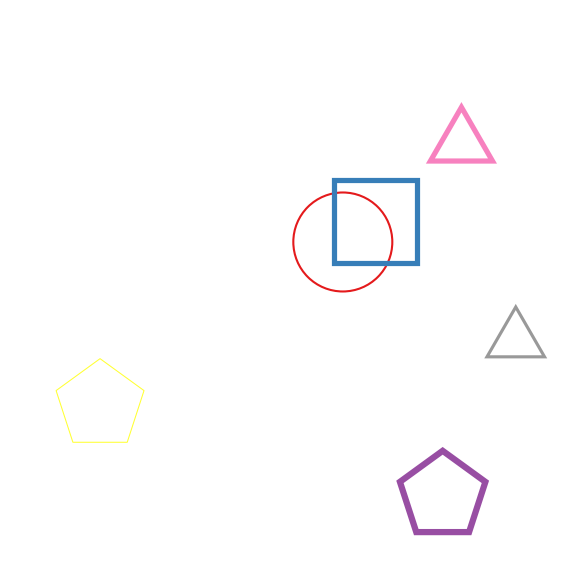[{"shape": "circle", "thickness": 1, "radius": 0.43, "center": [0.594, 0.58]}, {"shape": "square", "thickness": 2.5, "radius": 0.36, "center": [0.65, 0.616]}, {"shape": "pentagon", "thickness": 3, "radius": 0.39, "center": [0.767, 0.141]}, {"shape": "pentagon", "thickness": 0.5, "radius": 0.4, "center": [0.173, 0.298]}, {"shape": "triangle", "thickness": 2.5, "radius": 0.31, "center": [0.799, 0.751]}, {"shape": "triangle", "thickness": 1.5, "radius": 0.29, "center": [0.893, 0.41]}]